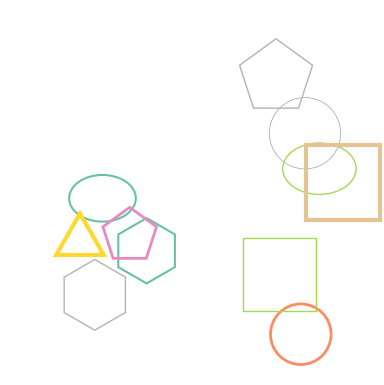[{"shape": "hexagon", "thickness": 1.5, "radius": 0.42, "center": [0.381, 0.349]}, {"shape": "oval", "thickness": 1.5, "radius": 0.43, "center": [0.266, 0.485]}, {"shape": "circle", "thickness": 2, "radius": 0.39, "center": [0.781, 0.132]}, {"shape": "circle", "thickness": 0.5, "radius": 0.46, "center": [0.792, 0.654]}, {"shape": "pentagon", "thickness": 2, "radius": 0.37, "center": [0.337, 0.388]}, {"shape": "oval", "thickness": 1, "radius": 0.48, "center": [0.83, 0.562]}, {"shape": "square", "thickness": 1, "radius": 0.48, "center": [0.726, 0.287]}, {"shape": "triangle", "thickness": 3, "radius": 0.36, "center": [0.208, 0.374]}, {"shape": "square", "thickness": 3, "radius": 0.48, "center": [0.89, 0.526]}, {"shape": "pentagon", "thickness": 1, "radius": 0.5, "center": [0.717, 0.8]}, {"shape": "hexagon", "thickness": 1, "radius": 0.46, "center": [0.246, 0.234]}]